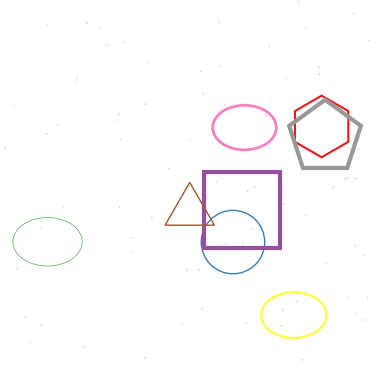[{"shape": "hexagon", "thickness": 1.5, "radius": 0.4, "center": [0.835, 0.672]}, {"shape": "circle", "thickness": 1, "radius": 0.41, "center": [0.605, 0.371]}, {"shape": "oval", "thickness": 0.5, "radius": 0.45, "center": [0.123, 0.372]}, {"shape": "square", "thickness": 3, "radius": 0.49, "center": [0.629, 0.454]}, {"shape": "oval", "thickness": 1.5, "radius": 0.42, "center": [0.763, 0.182]}, {"shape": "triangle", "thickness": 1, "radius": 0.37, "center": [0.493, 0.452]}, {"shape": "oval", "thickness": 2, "radius": 0.41, "center": [0.635, 0.669]}, {"shape": "pentagon", "thickness": 3, "radius": 0.49, "center": [0.844, 0.643]}]